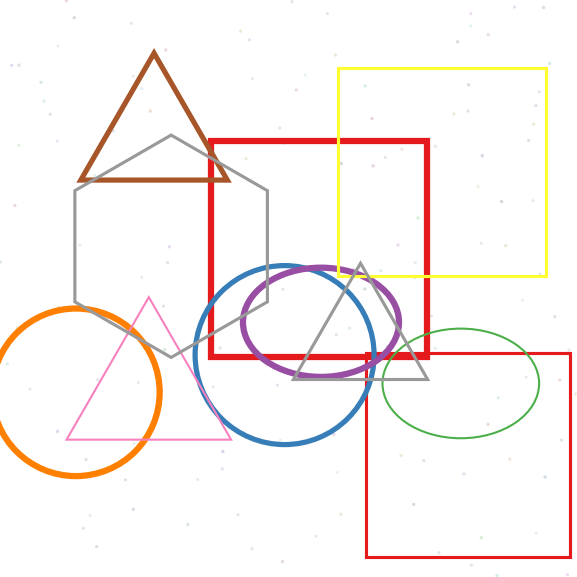[{"shape": "square", "thickness": 1.5, "radius": 0.88, "center": [0.811, 0.212]}, {"shape": "square", "thickness": 3, "radius": 0.94, "center": [0.553, 0.568]}, {"shape": "circle", "thickness": 2.5, "radius": 0.77, "center": [0.493, 0.384]}, {"shape": "oval", "thickness": 1, "radius": 0.68, "center": [0.798, 0.335]}, {"shape": "oval", "thickness": 3, "radius": 0.68, "center": [0.556, 0.441]}, {"shape": "circle", "thickness": 3, "radius": 0.73, "center": [0.131, 0.32]}, {"shape": "square", "thickness": 1.5, "radius": 0.9, "center": [0.765, 0.702]}, {"shape": "triangle", "thickness": 2.5, "radius": 0.73, "center": [0.267, 0.761]}, {"shape": "triangle", "thickness": 1, "radius": 0.82, "center": [0.258, 0.32]}, {"shape": "triangle", "thickness": 1.5, "radius": 0.67, "center": [0.624, 0.409]}, {"shape": "hexagon", "thickness": 1.5, "radius": 0.96, "center": [0.296, 0.573]}]